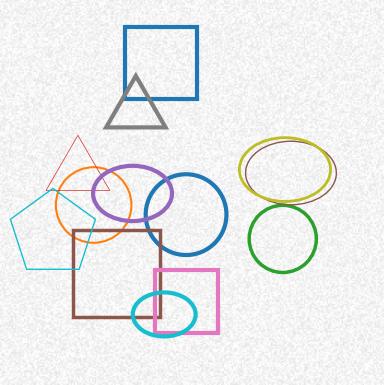[{"shape": "square", "thickness": 3, "radius": 0.47, "center": [0.419, 0.836]}, {"shape": "circle", "thickness": 3, "radius": 0.52, "center": [0.483, 0.443]}, {"shape": "circle", "thickness": 1.5, "radius": 0.49, "center": [0.243, 0.468]}, {"shape": "circle", "thickness": 2.5, "radius": 0.44, "center": [0.734, 0.379]}, {"shape": "triangle", "thickness": 0.5, "radius": 0.48, "center": [0.202, 0.553]}, {"shape": "oval", "thickness": 3, "radius": 0.51, "center": [0.344, 0.498]}, {"shape": "square", "thickness": 2.5, "radius": 0.56, "center": [0.302, 0.29]}, {"shape": "oval", "thickness": 1, "radius": 0.59, "center": [0.756, 0.551]}, {"shape": "square", "thickness": 3, "radius": 0.41, "center": [0.484, 0.217]}, {"shape": "triangle", "thickness": 3, "radius": 0.45, "center": [0.353, 0.714]}, {"shape": "oval", "thickness": 2, "radius": 0.59, "center": [0.74, 0.56]}, {"shape": "oval", "thickness": 3, "radius": 0.41, "center": [0.427, 0.183]}, {"shape": "pentagon", "thickness": 1, "radius": 0.58, "center": [0.137, 0.394]}]